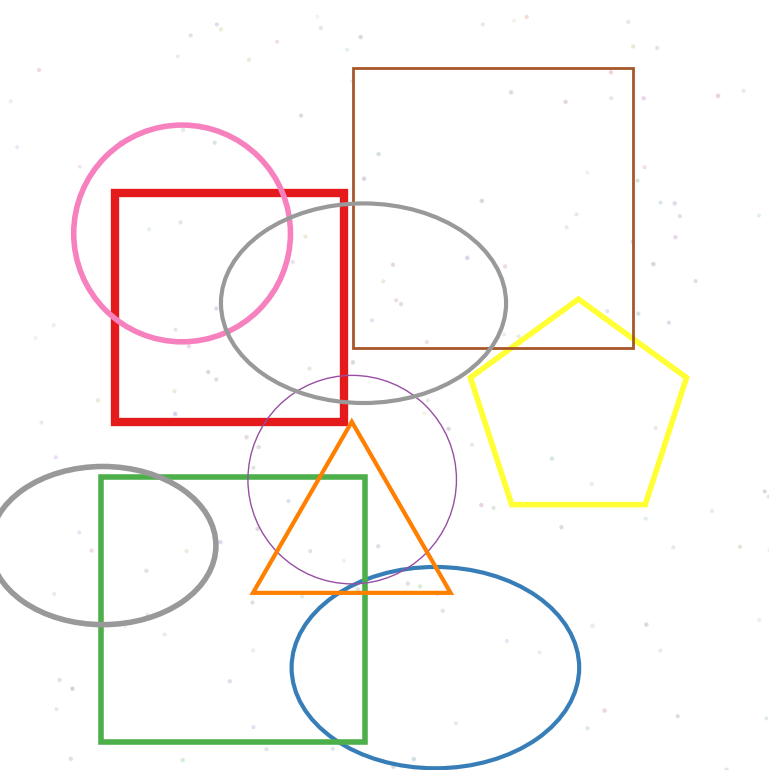[{"shape": "square", "thickness": 3, "radius": 0.74, "center": [0.298, 0.601]}, {"shape": "oval", "thickness": 1.5, "radius": 0.93, "center": [0.565, 0.133]}, {"shape": "square", "thickness": 2, "radius": 0.86, "center": [0.302, 0.208]}, {"shape": "circle", "thickness": 0.5, "radius": 0.68, "center": [0.457, 0.377]}, {"shape": "triangle", "thickness": 1.5, "radius": 0.74, "center": [0.457, 0.304]}, {"shape": "pentagon", "thickness": 2, "radius": 0.74, "center": [0.751, 0.464]}, {"shape": "square", "thickness": 1, "radius": 0.91, "center": [0.641, 0.729]}, {"shape": "circle", "thickness": 2, "radius": 0.7, "center": [0.236, 0.697]}, {"shape": "oval", "thickness": 2, "radius": 0.73, "center": [0.134, 0.291]}, {"shape": "oval", "thickness": 1.5, "radius": 0.93, "center": [0.472, 0.606]}]